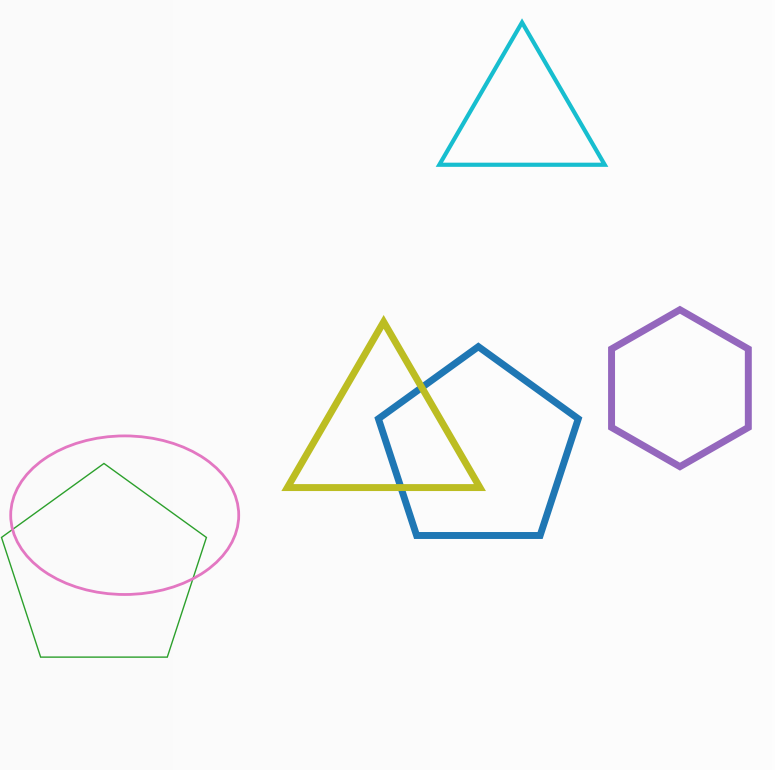[{"shape": "pentagon", "thickness": 2.5, "radius": 0.68, "center": [0.617, 0.414]}, {"shape": "pentagon", "thickness": 0.5, "radius": 0.7, "center": [0.134, 0.259]}, {"shape": "hexagon", "thickness": 2.5, "radius": 0.51, "center": [0.877, 0.496]}, {"shape": "oval", "thickness": 1, "radius": 0.74, "center": [0.161, 0.331]}, {"shape": "triangle", "thickness": 2.5, "radius": 0.72, "center": [0.495, 0.439]}, {"shape": "triangle", "thickness": 1.5, "radius": 0.62, "center": [0.674, 0.848]}]